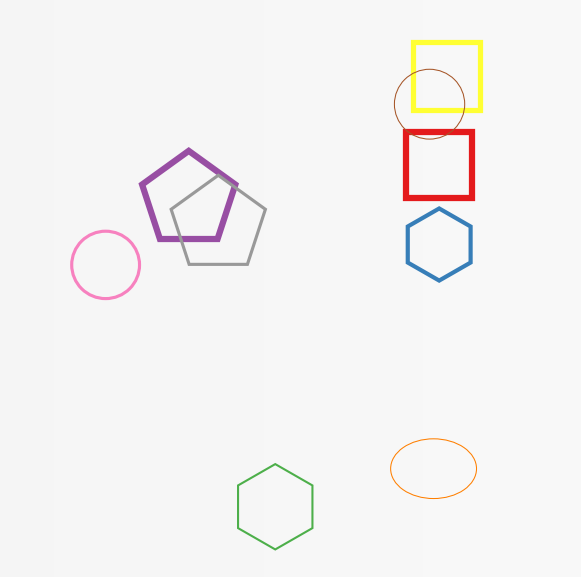[{"shape": "square", "thickness": 3, "radius": 0.29, "center": [0.755, 0.714]}, {"shape": "hexagon", "thickness": 2, "radius": 0.31, "center": [0.756, 0.576]}, {"shape": "hexagon", "thickness": 1, "radius": 0.37, "center": [0.474, 0.122]}, {"shape": "pentagon", "thickness": 3, "radius": 0.42, "center": [0.325, 0.654]}, {"shape": "oval", "thickness": 0.5, "radius": 0.37, "center": [0.746, 0.188]}, {"shape": "square", "thickness": 2.5, "radius": 0.29, "center": [0.768, 0.868]}, {"shape": "circle", "thickness": 0.5, "radius": 0.3, "center": [0.739, 0.819]}, {"shape": "circle", "thickness": 1.5, "radius": 0.29, "center": [0.182, 0.54]}, {"shape": "pentagon", "thickness": 1.5, "radius": 0.43, "center": [0.376, 0.61]}]